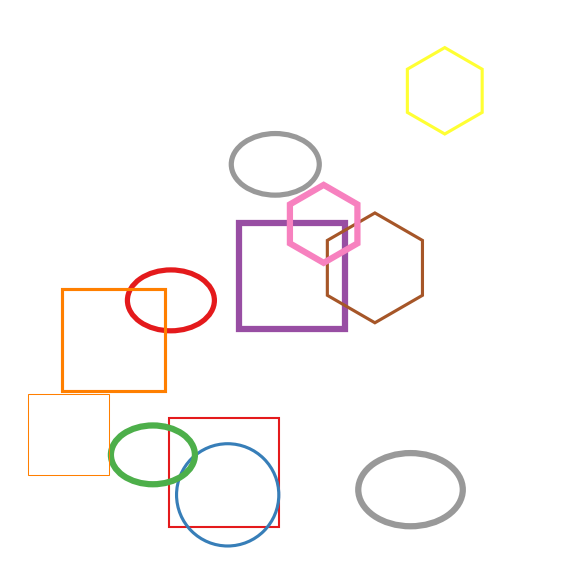[{"shape": "square", "thickness": 1, "radius": 0.48, "center": [0.388, 0.181]}, {"shape": "oval", "thickness": 2.5, "radius": 0.38, "center": [0.296, 0.479]}, {"shape": "circle", "thickness": 1.5, "radius": 0.44, "center": [0.394, 0.142]}, {"shape": "oval", "thickness": 3, "radius": 0.36, "center": [0.265, 0.212]}, {"shape": "square", "thickness": 3, "radius": 0.46, "center": [0.506, 0.521]}, {"shape": "square", "thickness": 0.5, "radius": 0.35, "center": [0.119, 0.247]}, {"shape": "square", "thickness": 1.5, "radius": 0.45, "center": [0.196, 0.41]}, {"shape": "hexagon", "thickness": 1.5, "radius": 0.37, "center": [0.77, 0.842]}, {"shape": "hexagon", "thickness": 1.5, "radius": 0.48, "center": [0.649, 0.535]}, {"shape": "hexagon", "thickness": 3, "radius": 0.34, "center": [0.56, 0.611]}, {"shape": "oval", "thickness": 2.5, "radius": 0.38, "center": [0.477, 0.715]}, {"shape": "oval", "thickness": 3, "radius": 0.45, "center": [0.711, 0.151]}]